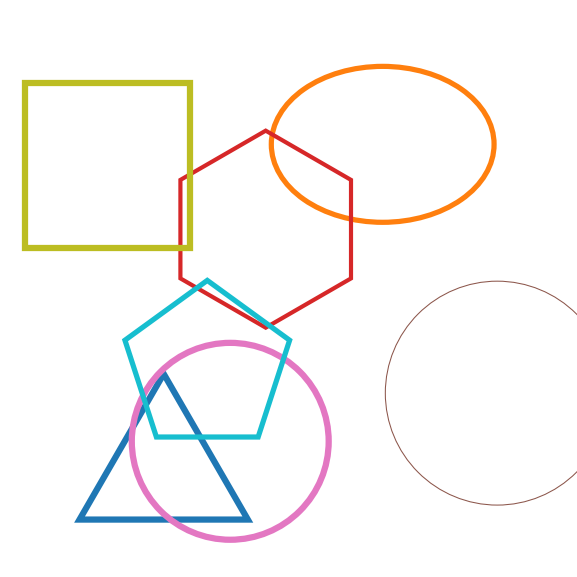[{"shape": "triangle", "thickness": 3, "radius": 0.84, "center": [0.283, 0.184]}, {"shape": "oval", "thickness": 2.5, "radius": 0.96, "center": [0.663, 0.749]}, {"shape": "hexagon", "thickness": 2, "radius": 0.85, "center": [0.46, 0.602]}, {"shape": "circle", "thickness": 0.5, "radius": 0.97, "center": [0.861, 0.318]}, {"shape": "circle", "thickness": 3, "radius": 0.85, "center": [0.399, 0.235]}, {"shape": "square", "thickness": 3, "radius": 0.71, "center": [0.186, 0.713]}, {"shape": "pentagon", "thickness": 2.5, "radius": 0.75, "center": [0.359, 0.364]}]